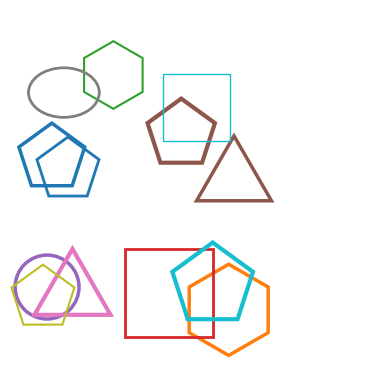[{"shape": "pentagon", "thickness": 2.5, "radius": 0.45, "center": [0.135, 0.59]}, {"shape": "pentagon", "thickness": 2, "radius": 0.42, "center": [0.177, 0.559]}, {"shape": "hexagon", "thickness": 2.5, "radius": 0.59, "center": [0.594, 0.195]}, {"shape": "hexagon", "thickness": 1.5, "radius": 0.44, "center": [0.294, 0.805]}, {"shape": "square", "thickness": 2, "radius": 0.57, "center": [0.439, 0.239]}, {"shape": "circle", "thickness": 2.5, "radius": 0.41, "center": [0.122, 0.254]}, {"shape": "triangle", "thickness": 2.5, "radius": 0.56, "center": [0.608, 0.535]}, {"shape": "pentagon", "thickness": 3, "radius": 0.46, "center": [0.471, 0.652]}, {"shape": "triangle", "thickness": 3, "radius": 0.57, "center": [0.188, 0.239]}, {"shape": "oval", "thickness": 2, "radius": 0.46, "center": [0.166, 0.76]}, {"shape": "pentagon", "thickness": 1.5, "radius": 0.43, "center": [0.111, 0.226]}, {"shape": "square", "thickness": 1, "radius": 0.43, "center": [0.51, 0.721]}, {"shape": "pentagon", "thickness": 3, "radius": 0.55, "center": [0.552, 0.26]}]